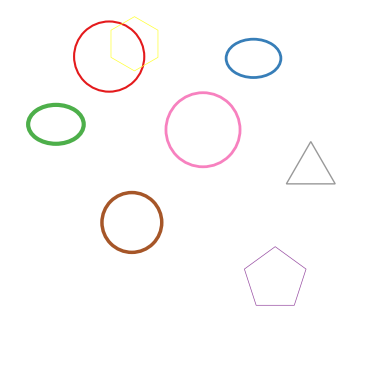[{"shape": "circle", "thickness": 1.5, "radius": 0.46, "center": [0.284, 0.853]}, {"shape": "oval", "thickness": 2, "radius": 0.36, "center": [0.658, 0.848]}, {"shape": "oval", "thickness": 3, "radius": 0.36, "center": [0.145, 0.677]}, {"shape": "pentagon", "thickness": 0.5, "radius": 0.42, "center": [0.715, 0.275]}, {"shape": "hexagon", "thickness": 0.5, "radius": 0.35, "center": [0.349, 0.886]}, {"shape": "circle", "thickness": 2.5, "radius": 0.39, "center": [0.342, 0.422]}, {"shape": "circle", "thickness": 2, "radius": 0.48, "center": [0.527, 0.663]}, {"shape": "triangle", "thickness": 1, "radius": 0.37, "center": [0.807, 0.559]}]